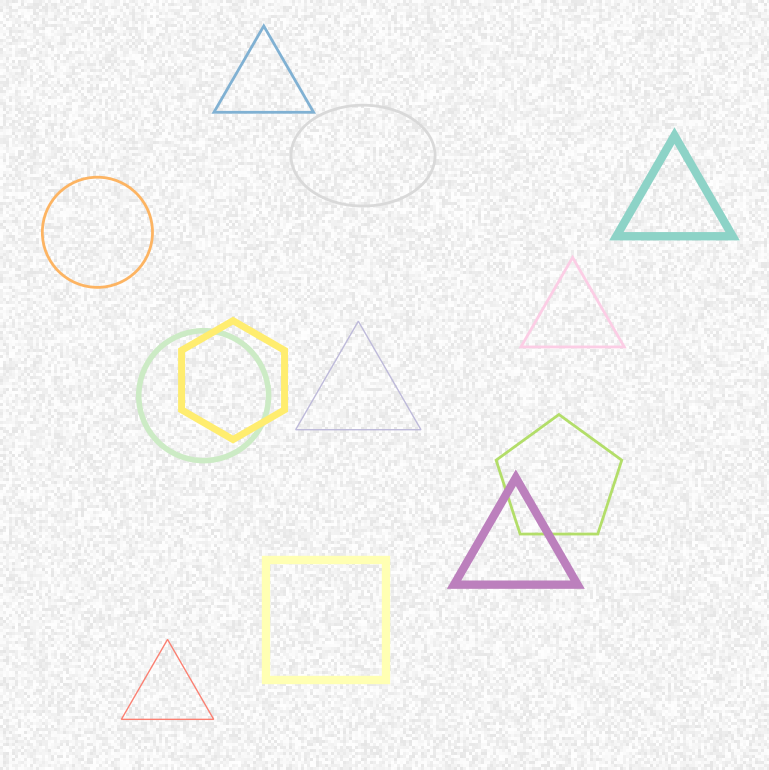[{"shape": "triangle", "thickness": 3, "radius": 0.44, "center": [0.876, 0.737]}, {"shape": "square", "thickness": 3, "radius": 0.39, "center": [0.423, 0.195]}, {"shape": "triangle", "thickness": 0.5, "radius": 0.47, "center": [0.465, 0.489]}, {"shape": "triangle", "thickness": 0.5, "radius": 0.35, "center": [0.218, 0.1]}, {"shape": "triangle", "thickness": 1, "radius": 0.37, "center": [0.343, 0.892]}, {"shape": "circle", "thickness": 1, "radius": 0.36, "center": [0.127, 0.698]}, {"shape": "pentagon", "thickness": 1, "radius": 0.43, "center": [0.726, 0.376]}, {"shape": "triangle", "thickness": 1, "radius": 0.39, "center": [0.744, 0.588]}, {"shape": "oval", "thickness": 1, "radius": 0.47, "center": [0.471, 0.798]}, {"shape": "triangle", "thickness": 3, "radius": 0.46, "center": [0.67, 0.287]}, {"shape": "circle", "thickness": 2, "radius": 0.42, "center": [0.264, 0.486]}, {"shape": "hexagon", "thickness": 2.5, "radius": 0.39, "center": [0.303, 0.506]}]